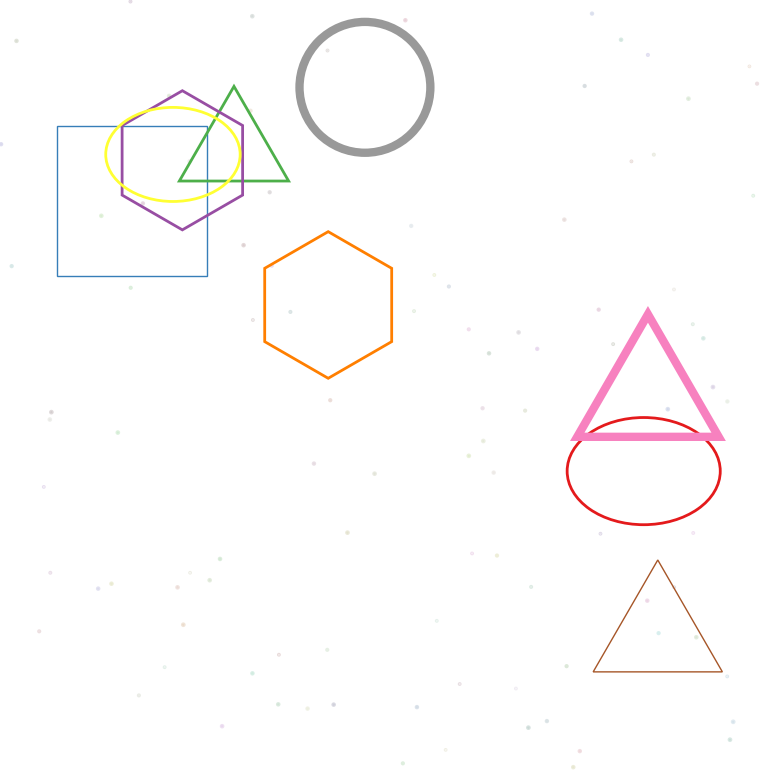[{"shape": "oval", "thickness": 1, "radius": 0.5, "center": [0.836, 0.388]}, {"shape": "square", "thickness": 0.5, "radius": 0.49, "center": [0.172, 0.739]}, {"shape": "triangle", "thickness": 1, "radius": 0.41, "center": [0.304, 0.806]}, {"shape": "hexagon", "thickness": 1, "radius": 0.45, "center": [0.237, 0.792]}, {"shape": "hexagon", "thickness": 1, "radius": 0.48, "center": [0.426, 0.604]}, {"shape": "oval", "thickness": 1, "radius": 0.44, "center": [0.225, 0.799]}, {"shape": "triangle", "thickness": 0.5, "radius": 0.48, "center": [0.854, 0.176]}, {"shape": "triangle", "thickness": 3, "radius": 0.53, "center": [0.841, 0.486]}, {"shape": "circle", "thickness": 3, "radius": 0.42, "center": [0.474, 0.887]}]